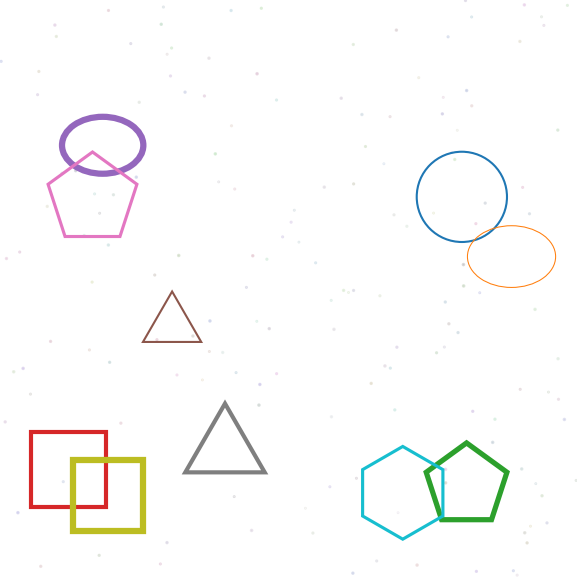[{"shape": "circle", "thickness": 1, "radius": 0.39, "center": [0.8, 0.658]}, {"shape": "oval", "thickness": 0.5, "radius": 0.38, "center": [0.886, 0.555]}, {"shape": "pentagon", "thickness": 2.5, "radius": 0.37, "center": [0.808, 0.159]}, {"shape": "square", "thickness": 2, "radius": 0.32, "center": [0.118, 0.186]}, {"shape": "oval", "thickness": 3, "radius": 0.35, "center": [0.178, 0.748]}, {"shape": "triangle", "thickness": 1, "radius": 0.29, "center": [0.298, 0.436]}, {"shape": "pentagon", "thickness": 1.5, "radius": 0.4, "center": [0.16, 0.655]}, {"shape": "triangle", "thickness": 2, "radius": 0.4, "center": [0.39, 0.221]}, {"shape": "square", "thickness": 3, "radius": 0.3, "center": [0.186, 0.141]}, {"shape": "hexagon", "thickness": 1.5, "radius": 0.4, "center": [0.697, 0.146]}]